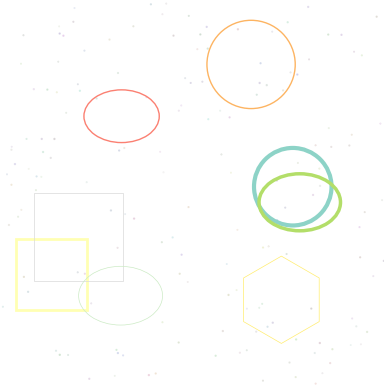[{"shape": "circle", "thickness": 3, "radius": 0.5, "center": [0.76, 0.515]}, {"shape": "square", "thickness": 2, "radius": 0.46, "center": [0.134, 0.287]}, {"shape": "oval", "thickness": 1, "radius": 0.49, "center": [0.316, 0.698]}, {"shape": "circle", "thickness": 1, "radius": 0.57, "center": [0.652, 0.833]}, {"shape": "oval", "thickness": 2.5, "radius": 0.53, "center": [0.779, 0.475]}, {"shape": "square", "thickness": 0.5, "radius": 0.58, "center": [0.204, 0.384]}, {"shape": "oval", "thickness": 0.5, "radius": 0.55, "center": [0.313, 0.232]}, {"shape": "hexagon", "thickness": 0.5, "radius": 0.57, "center": [0.731, 0.221]}]